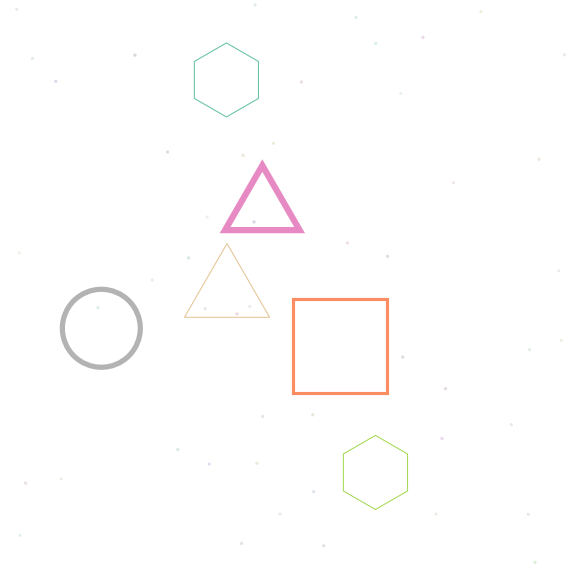[{"shape": "hexagon", "thickness": 0.5, "radius": 0.32, "center": [0.392, 0.861]}, {"shape": "square", "thickness": 1.5, "radius": 0.41, "center": [0.589, 0.4]}, {"shape": "triangle", "thickness": 3, "radius": 0.37, "center": [0.454, 0.638]}, {"shape": "hexagon", "thickness": 0.5, "radius": 0.32, "center": [0.65, 0.181]}, {"shape": "triangle", "thickness": 0.5, "radius": 0.43, "center": [0.393, 0.492]}, {"shape": "circle", "thickness": 2.5, "radius": 0.34, "center": [0.175, 0.431]}]